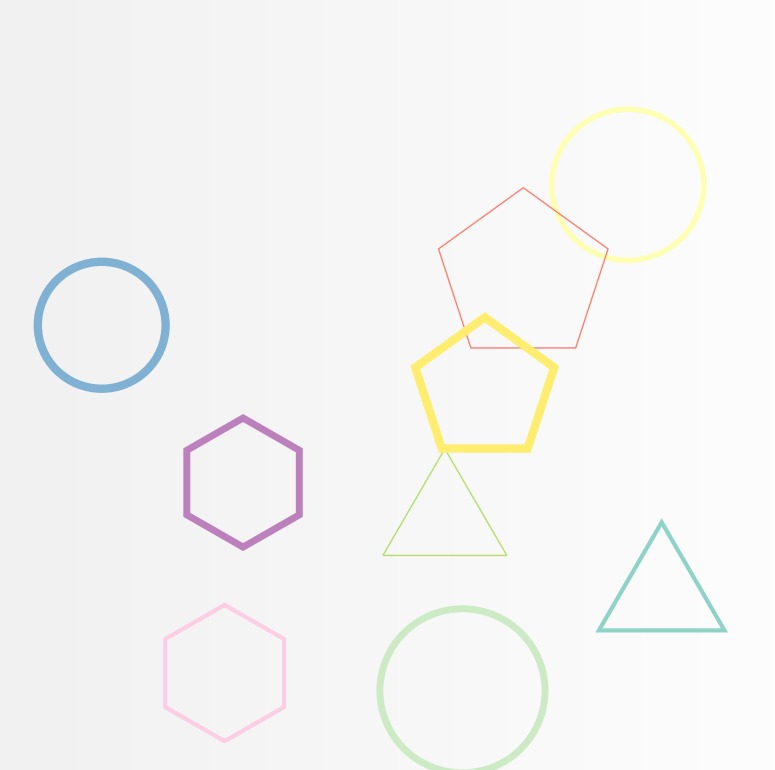[{"shape": "triangle", "thickness": 1.5, "radius": 0.47, "center": [0.854, 0.228]}, {"shape": "circle", "thickness": 2, "radius": 0.49, "center": [0.81, 0.76]}, {"shape": "pentagon", "thickness": 0.5, "radius": 0.58, "center": [0.675, 0.641]}, {"shape": "circle", "thickness": 3, "radius": 0.41, "center": [0.131, 0.578]}, {"shape": "triangle", "thickness": 0.5, "radius": 0.46, "center": [0.574, 0.325]}, {"shape": "hexagon", "thickness": 1.5, "radius": 0.44, "center": [0.29, 0.126]}, {"shape": "hexagon", "thickness": 2.5, "radius": 0.42, "center": [0.314, 0.373]}, {"shape": "circle", "thickness": 2.5, "radius": 0.53, "center": [0.597, 0.103]}, {"shape": "pentagon", "thickness": 3, "radius": 0.47, "center": [0.625, 0.494]}]